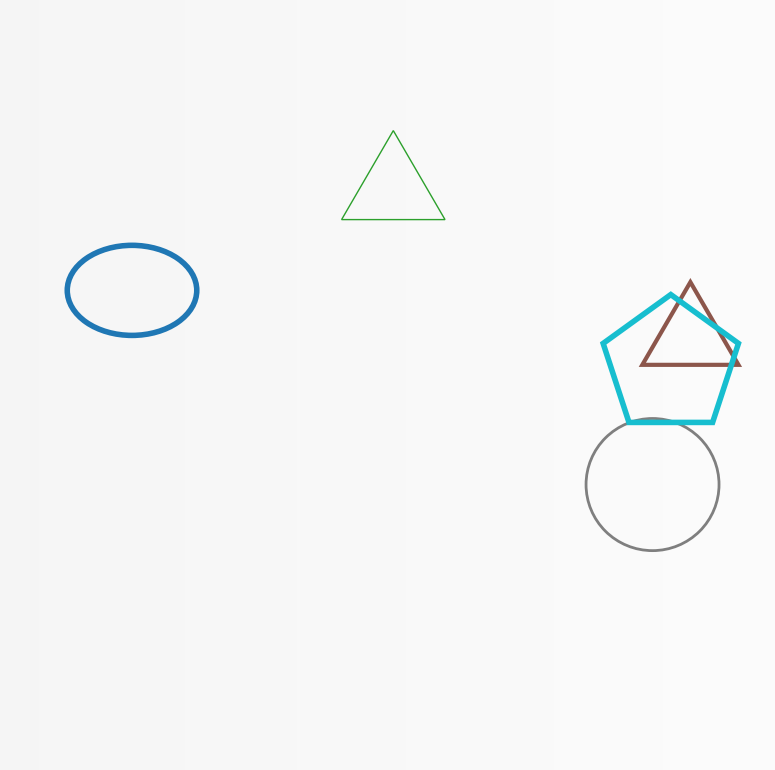[{"shape": "oval", "thickness": 2, "radius": 0.42, "center": [0.17, 0.623]}, {"shape": "triangle", "thickness": 0.5, "radius": 0.39, "center": [0.507, 0.753]}, {"shape": "triangle", "thickness": 1.5, "radius": 0.36, "center": [0.891, 0.562]}, {"shape": "circle", "thickness": 1, "radius": 0.43, "center": [0.842, 0.371]}, {"shape": "pentagon", "thickness": 2, "radius": 0.46, "center": [0.866, 0.526]}]